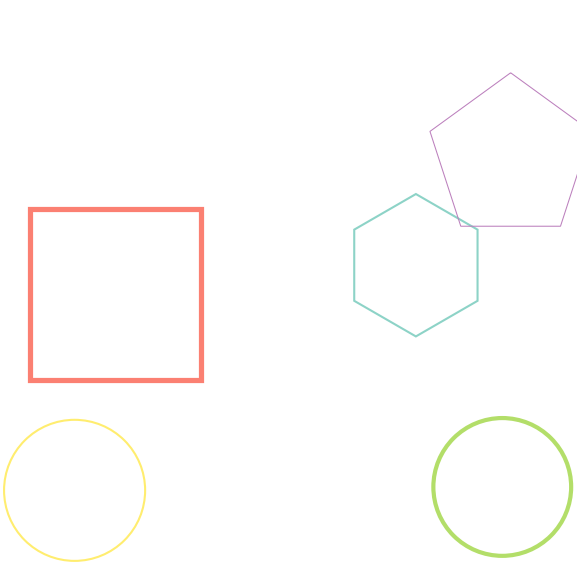[{"shape": "hexagon", "thickness": 1, "radius": 0.62, "center": [0.72, 0.54]}, {"shape": "square", "thickness": 2.5, "radius": 0.74, "center": [0.2, 0.489]}, {"shape": "circle", "thickness": 2, "radius": 0.6, "center": [0.87, 0.156]}, {"shape": "pentagon", "thickness": 0.5, "radius": 0.73, "center": [0.884, 0.726]}, {"shape": "circle", "thickness": 1, "radius": 0.61, "center": [0.129, 0.15]}]